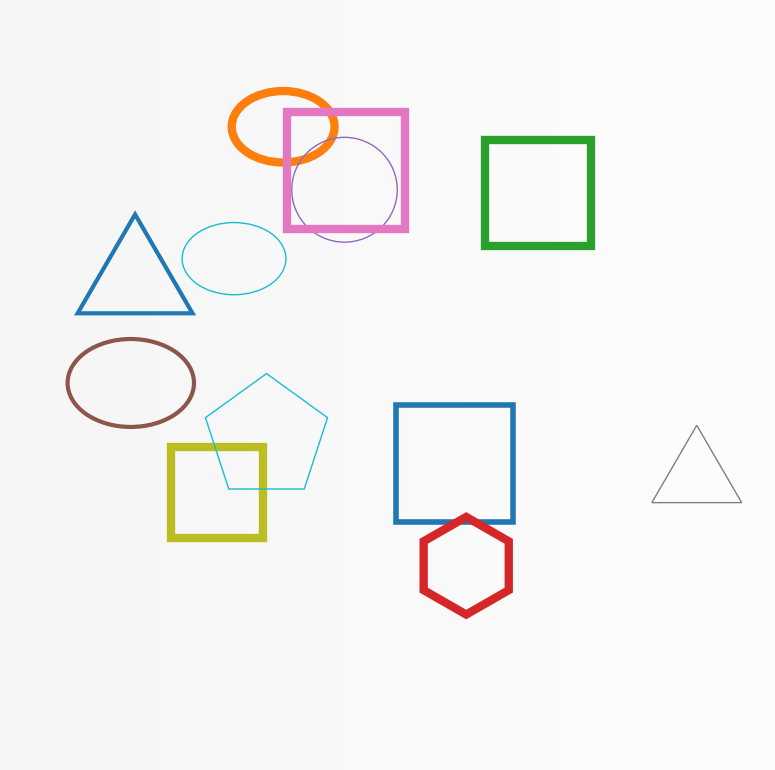[{"shape": "triangle", "thickness": 1.5, "radius": 0.43, "center": [0.174, 0.636]}, {"shape": "square", "thickness": 2, "radius": 0.38, "center": [0.586, 0.398]}, {"shape": "oval", "thickness": 3, "radius": 0.33, "center": [0.365, 0.835]}, {"shape": "square", "thickness": 3, "radius": 0.34, "center": [0.694, 0.75]}, {"shape": "hexagon", "thickness": 3, "radius": 0.32, "center": [0.602, 0.265]}, {"shape": "circle", "thickness": 0.5, "radius": 0.34, "center": [0.445, 0.754]}, {"shape": "oval", "thickness": 1.5, "radius": 0.41, "center": [0.169, 0.503]}, {"shape": "square", "thickness": 3, "radius": 0.38, "center": [0.446, 0.779]}, {"shape": "triangle", "thickness": 0.5, "radius": 0.33, "center": [0.899, 0.381]}, {"shape": "square", "thickness": 3, "radius": 0.3, "center": [0.28, 0.36]}, {"shape": "oval", "thickness": 0.5, "radius": 0.33, "center": [0.302, 0.664]}, {"shape": "pentagon", "thickness": 0.5, "radius": 0.41, "center": [0.344, 0.432]}]